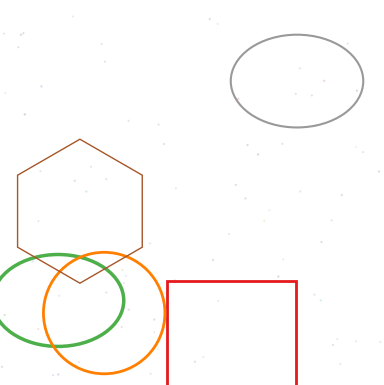[{"shape": "square", "thickness": 2, "radius": 0.84, "center": [0.602, 0.103]}, {"shape": "oval", "thickness": 2.5, "radius": 0.85, "center": [0.151, 0.22]}, {"shape": "circle", "thickness": 2, "radius": 0.79, "center": [0.271, 0.187]}, {"shape": "hexagon", "thickness": 1, "radius": 0.93, "center": [0.208, 0.451]}, {"shape": "oval", "thickness": 1.5, "radius": 0.86, "center": [0.771, 0.789]}]